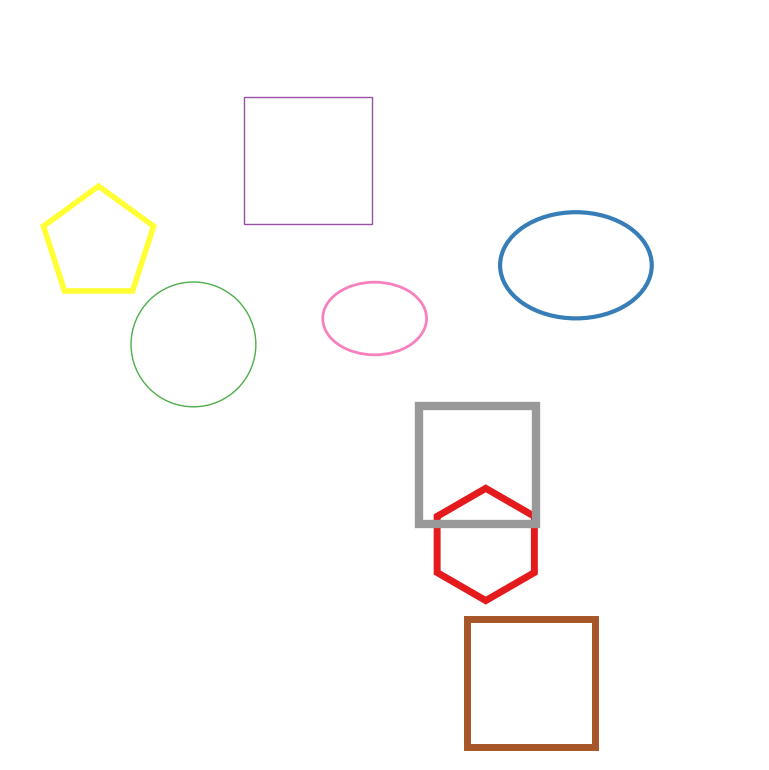[{"shape": "hexagon", "thickness": 2.5, "radius": 0.36, "center": [0.631, 0.293]}, {"shape": "oval", "thickness": 1.5, "radius": 0.49, "center": [0.748, 0.655]}, {"shape": "circle", "thickness": 0.5, "radius": 0.41, "center": [0.251, 0.553]}, {"shape": "square", "thickness": 0.5, "radius": 0.41, "center": [0.4, 0.792]}, {"shape": "pentagon", "thickness": 2, "radius": 0.38, "center": [0.128, 0.683]}, {"shape": "square", "thickness": 2.5, "radius": 0.42, "center": [0.69, 0.113]}, {"shape": "oval", "thickness": 1, "radius": 0.34, "center": [0.487, 0.586]}, {"shape": "square", "thickness": 3, "radius": 0.38, "center": [0.62, 0.396]}]